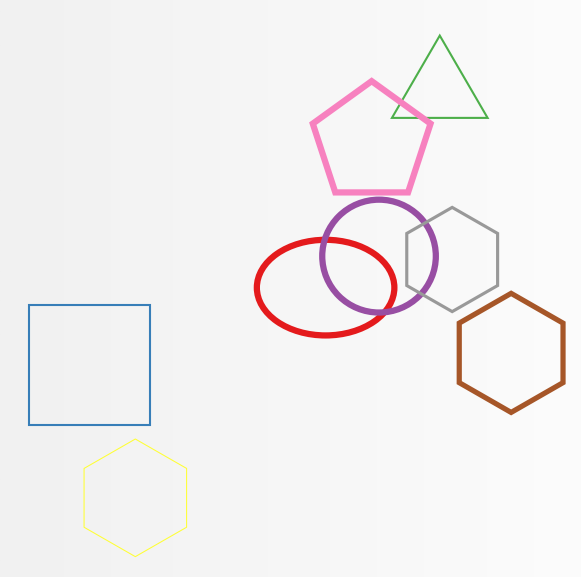[{"shape": "oval", "thickness": 3, "radius": 0.59, "center": [0.56, 0.501]}, {"shape": "square", "thickness": 1, "radius": 0.52, "center": [0.154, 0.368]}, {"shape": "triangle", "thickness": 1, "radius": 0.48, "center": [0.757, 0.842]}, {"shape": "circle", "thickness": 3, "radius": 0.49, "center": [0.652, 0.556]}, {"shape": "hexagon", "thickness": 0.5, "radius": 0.51, "center": [0.233, 0.137]}, {"shape": "hexagon", "thickness": 2.5, "radius": 0.52, "center": [0.879, 0.388]}, {"shape": "pentagon", "thickness": 3, "radius": 0.53, "center": [0.639, 0.752]}, {"shape": "hexagon", "thickness": 1.5, "radius": 0.45, "center": [0.778, 0.55]}]